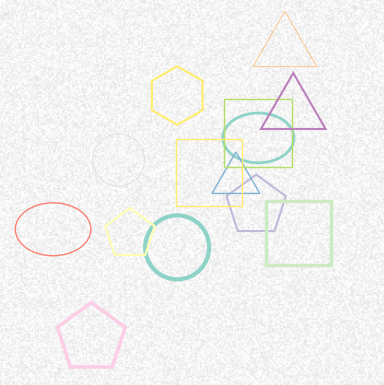[{"shape": "circle", "thickness": 3, "radius": 0.42, "center": [0.46, 0.358]}, {"shape": "oval", "thickness": 2, "radius": 0.46, "center": [0.671, 0.642]}, {"shape": "pentagon", "thickness": 1.5, "radius": 0.34, "center": [0.338, 0.392]}, {"shape": "pentagon", "thickness": 1.5, "radius": 0.41, "center": [0.665, 0.465]}, {"shape": "oval", "thickness": 1, "radius": 0.49, "center": [0.138, 0.405]}, {"shape": "triangle", "thickness": 1, "radius": 0.36, "center": [0.613, 0.533]}, {"shape": "triangle", "thickness": 0.5, "radius": 0.48, "center": [0.74, 0.875]}, {"shape": "square", "thickness": 1, "radius": 0.44, "center": [0.669, 0.654]}, {"shape": "pentagon", "thickness": 2.5, "radius": 0.46, "center": [0.237, 0.122]}, {"shape": "circle", "thickness": 0.5, "radius": 0.34, "center": [0.308, 0.585]}, {"shape": "triangle", "thickness": 1.5, "radius": 0.48, "center": [0.762, 0.713]}, {"shape": "square", "thickness": 2.5, "radius": 0.42, "center": [0.776, 0.395]}, {"shape": "square", "thickness": 1, "radius": 0.43, "center": [0.543, 0.552]}, {"shape": "hexagon", "thickness": 1.5, "radius": 0.38, "center": [0.46, 0.752]}]